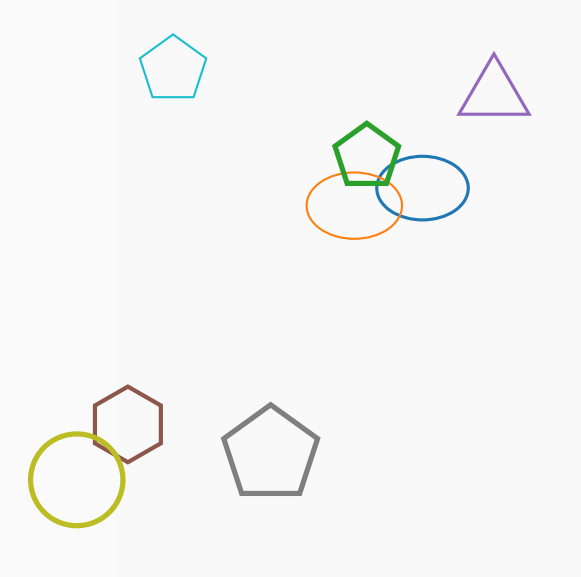[{"shape": "oval", "thickness": 1.5, "radius": 0.39, "center": [0.727, 0.673]}, {"shape": "oval", "thickness": 1, "radius": 0.41, "center": [0.61, 0.643]}, {"shape": "pentagon", "thickness": 2.5, "radius": 0.29, "center": [0.631, 0.728]}, {"shape": "triangle", "thickness": 1.5, "radius": 0.35, "center": [0.85, 0.836]}, {"shape": "hexagon", "thickness": 2, "radius": 0.33, "center": [0.22, 0.264]}, {"shape": "pentagon", "thickness": 2.5, "radius": 0.42, "center": [0.466, 0.213]}, {"shape": "circle", "thickness": 2.5, "radius": 0.4, "center": [0.132, 0.168]}, {"shape": "pentagon", "thickness": 1, "radius": 0.3, "center": [0.298, 0.879]}]